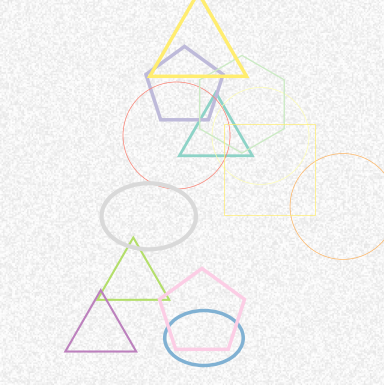[{"shape": "triangle", "thickness": 2, "radius": 0.55, "center": [0.561, 0.65]}, {"shape": "circle", "thickness": 0.5, "radius": 0.63, "center": [0.677, 0.647]}, {"shape": "pentagon", "thickness": 2.5, "radius": 0.53, "center": [0.479, 0.774]}, {"shape": "circle", "thickness": 0.5, "radius": 0.7, "center": [0.459, 0.648]}, {"shape": "oval", "thickness": 2.5, "radius": 0.51, "center": [0.53, 0.122]}, {"shape": "circle", "thickness": 0.5, "radius": 0.69, "center": [0.891, 0.464]}, {"shape": "triangle", "thickness": 1.5, "radius": 0.54, "center": [0.346, 0.275]}, {"shape": "pentagon", "thickness": 2.5, "radius": 0.58, "center": [0.525, 0.187]}, {"shape": "oval", "thickness": 3, "radius": 0.61, "center": [0.386, 0.438]}, {"shape": "triangle", "thickness": 1.5, "radius": 0.53, "center": [0.262, 0.14]}, {"shape": "hexagon", "thickness": 1, "radius": 0.63, "center": [0.628, 0.729]}, {"shape": "triangle", "thickness": 2.5, "radius": 0.73, "center": [0.515, 0.874]}, {"shape": "square", "thickness": 0.5, "radius": 0.59, "center": [0.7, 0.56]}]